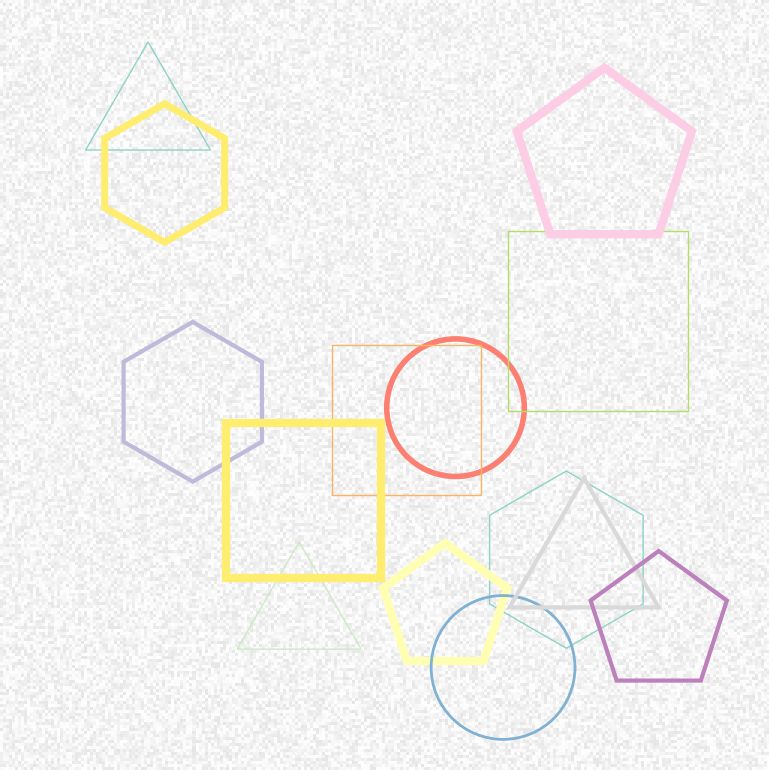[{"shape": "hexagon", "thickness": 0.5, "radius": 0.58, "center": [0.736, 0.273]}, {"shape": "triangle", "thickness": 0.5, "radius": 0.47, "center": [0.192, 0.852]}, {"shape": "pentagon", "thickness": 3, "radius": 0.42, "center": [0.578, 0.21]}, {"shape": "hexagon", "thickness": 1.5, "radius": 0.52, "center": [0.25, 0.478]}, {"shape": "circle", "thickness": 2, "radius": 0.45, "center": [0.592, 0.471]}, {"shape": "circle", "thickness": 1, "radius": 0.47, "center": [0.653, 0.133]}, {"shape": "square", "thickness": 0.5, "radius": 0.48, "center": [0.528, 0.454]}, {"shape": "square", "thickness": 0.5, "radius": 0.59, "center": [0.777, 0.584]}, {"shape": "pentagon", "thickness": 3, "radius": 0.6, "center": [0.785, 0.793]}, {"shape": "triangle", "thickness": 1.5, "radius": 0.56, "center": [0.759, 0.267]}, {"shape": "pentagon", "thickness": 1.5, "radius": 0.47, "center": [0.855, 0.191]}, {"shape": "triangle", "thickness": 0.5, "radius": 0.46, "center": [0.389, 0.203]}, {"shape": "square", "thickness": 3, "radius": 0.5, "center": [0.394, 0.35]}, {"shape": "hexagon", "thickness": 2.5, "radius": 0.45, "center": [0.214, 0.775]}]